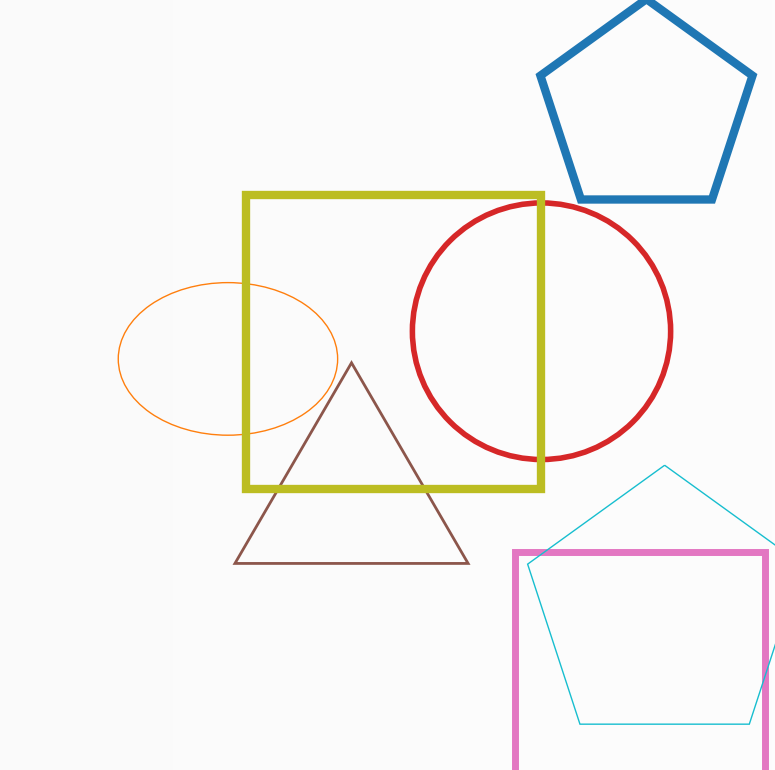[{"shape": "pentagon", "thickness": 3, "radius": 0.72, "center": [0.834, 0.857]}, {"shape": "oval", "thickness": 0.5, "radius": 0.71, "center": [0.294, 0.534]}, {"shape": "circle", "thickness": 2, "radius": 0.83, "center": [0.699, 0.57]}, {"shape": "triangle", "thickness": 1, "radius": 0.87, "center": [0.454, 0.355]}, {"shape": "square", "thickness": 2.5, "radius": 0.81, "center": [0.826, 0.122]}, {"shape": "square", "thickness": 3, "radius": 0.95, "center": [0.508, 0.556]}, {"shape": "pentagon", "thickness": 0.5, "radius": 0.93, "center": [0.858, 0.21]}]